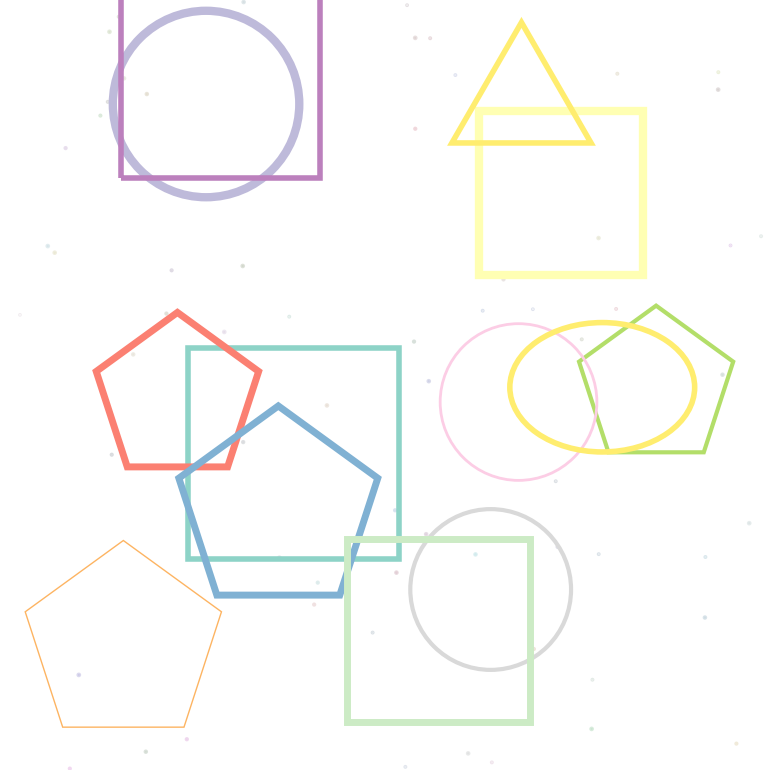[{"shape": "square", "thickness": 2, "radius": 0.68, "center": [0.381, 0.411]}, {"shape": "square", "thickness": 3, "radius": 0.53, "center": [0.729, 0.749]}, {"shape": "circle", "thickness": 3, "radius": 0.61, "center": [0.268, 0.865]}, {"shape": "pentagon", "thickness": 2.5, "radius": 0.55, "center": [0.23, 0.483]}, {"shape": "pentagon", "thickness": 2.5, "radius": 0.68, "center": [0.361, 0.337]}, {"shape": "pentagon", "thickness": 0.5, "radius": 0.67, "center": [0.16, 0.164]}, {"shape": "pentagon", "thickness": 1.5, "radius": 0.53, "center": [0.852, 0.498]}, {"shape": "circle", "thickness": 1, "radius": 0.51, "center": [0.673, 0.478]}, {"shape": "circle", "thickness": 1.5, "radius": 0.52, "center": [0.637, 0.234]}, {"shape": "square", "thickness": 2, "radius": 0.64, "center": [0.286, 0.898]}, {"shape": "square", "thickness": 2.5, "radius": 0.6, "center": [0.569, 0.181]}, {"shape": "oval", "thickness": 2, "radius": 0.6, "center": [0.782, 0.497]}, {"shape": "triangle", "thickness": 2, "radius": 0.52, "center": [0.677, 0.867]}]